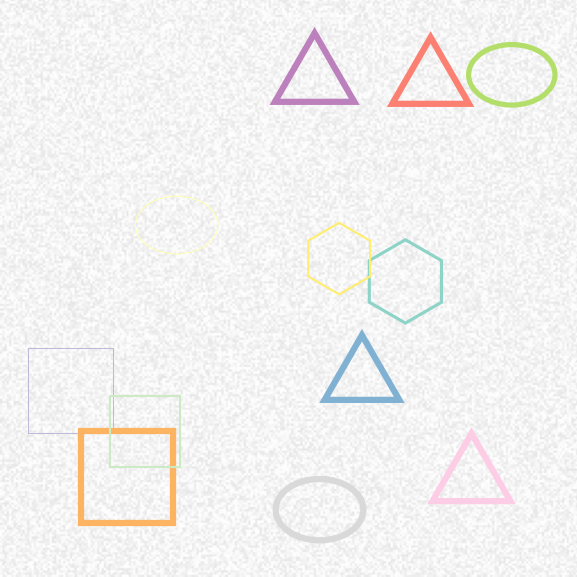[{"shape": "hexagon", "thickness": 1.5, "radius": 0.36, "center": [0.702, 0.512]}, {"shape": "oval", "thickness": 0.5, "radius": 0.36, "center": [0.306, 0.609]}, {"shape": "square", "thickness": 0.5, "radius": 0.37, "center": [0.123, 0.324]}, {"shape": "triangle", "thickness": 3, "radius": 0.38, "center": [0.746, 0.858]}, {"shape": "triangle", "thickness": 3, "radius": 0.37, "center": [0.627, 0.344]}, {"shape": "square", "thickness": 3, "radius": 0.4, "center": [0.219, 0.173]}, {"shape": "oval", "thickness": 2.5, "radius": 0.37, "center": [0.886, 0.87]}, {"shape": "triangle", "thickness": 3, "radius": 0.39, "center": [0.816, 0.17]}, {"shape": "oval", "thickness": 3, "radius": 0.38, "center": [0.553, 0.117]}, {"shape": "triangle", "thickness": 3, "radius": 0.4, "center": [0.545, 0.862]}, {"shape": "square", "thickness": 1, "radius": 0.3, "center": [0.251, 0.252]}, {"shape": "hexagon", "thickness": 1, "radius": 0.31, "center": [0.587, 0.551]}]